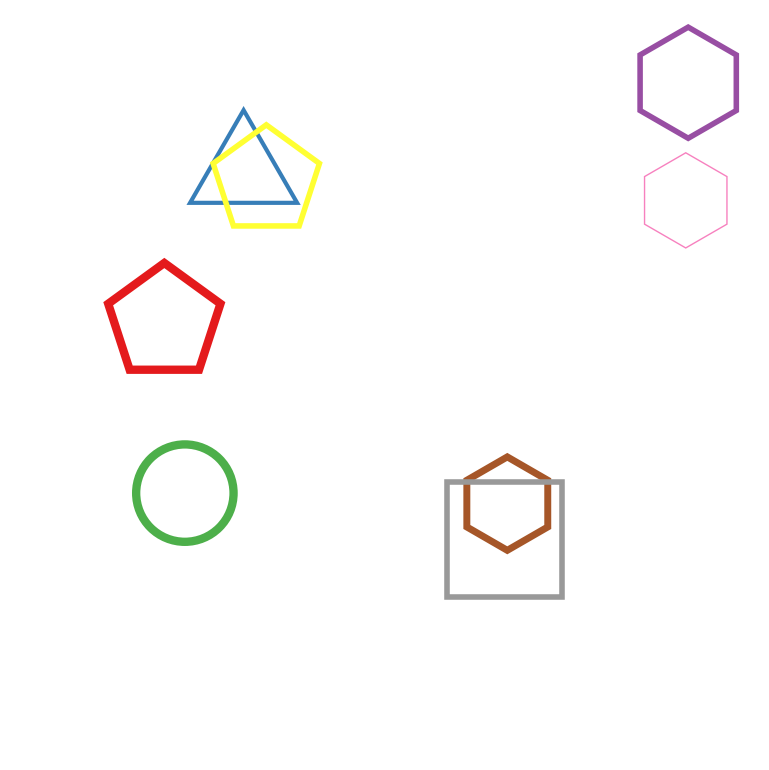[{"shape": "pentagon", "thickness": 3, "radius": 0.38, "center": [0.213, 0.582]}, {"shape": "triangle", "thickness": 1.5, "radius": 0.4, "center": [0.316, 0.777]}, {"shape": "circle", "thickness": 3, "radius": 0.32, "center": [0.24, 0.36]}, {"shape": "hexagon", "thickness": 2, "radius": 0.36, "center": [0.894, 0.893]}, {"shape": "pentagon", "thickness": 2, "radius": 0.36, "center": [0.346, 0.765]}, {"shape": "hexagon", "thickness": 2.5, "radius": 0.3, "center": [0.659, 0.346]}, {"shape": "hexagon", "thickness": 0.5, "radius": 0.31, "center": [0.891, 0.74]}, {"shape": "square", "thickness": 2, "radius": 0.37, "center": [0.655, 0.3]}]